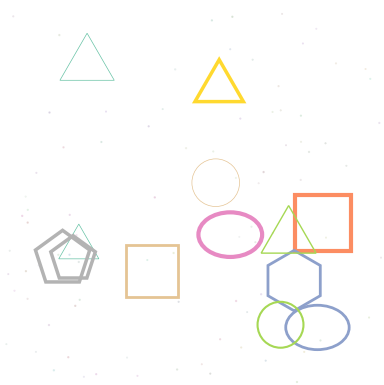[{"shape": "triangle", "thickness": 0.5, "radius": 0.3, "center": [0.205, 0.358]}, {"shape": "triangle", "thickness": 0.5, "radius": 0.41, "center": [0.226, 0.832]}, {"shape": "square", "thickness": 3, "radius": 0.36, "center": [0.84, 0.42]}, {"shape": "hexagon", "thickness": 2, "radius": 0.39, "center": [0.764, 0.271]}, {"shape": "oval", "thickness": 2, "radius": 0.41, "center": [0.825, 0.149]}, {"shape": "oval", "thickness": 3, "radius": 0.41, "center": [0.598, 0.391]}, {"shape": "triangle", "thickness": 1, "radius": 0.41, "center": [0.75, 0.384]}, {"shape": "circle", "thickness": 1.5, "radius": 0.3, "center": [0.729, 0.156]}, {"shape": "triangle", "thickness": 2.5, "radius": 0.36, "center": [0.569, 0.772]}, {"shape": "square", "thickness": 2, "radius": 0.34, "center": [0.394, 0.296]}, {"shape": "circle", "thickness": 0.5, "radius": 0.31, "center": [0.56, 0.525]}, {"shape": "pentagon", "thickness": 2.5, "radius": 0.3, "center": [0.19, 0.327]}, {"shape": "pentagon", "thickness": 2.5, "radius": 0.37, "center": [0.163, 0.328]}]